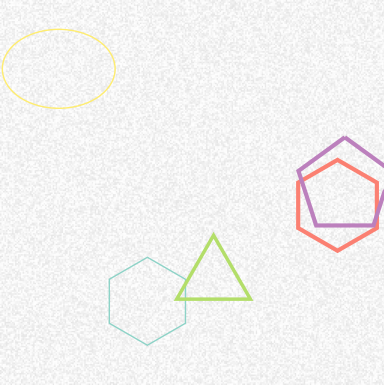[{"shape": "hexagon", "thickness": 1, "radius": 0.57, "center": [0.383, 0.218]}, {"shape": "hexagon", "thickness": 3, "radius": 0.59, "center": [0.877, 0.467]}, {"shape": "triangle", "thickness": 2.5, "radius": 0.55, "center": [0.555, 0.278]}, {"shape": "pentagon", "thickness": 3, "radius": 0.63, "center": [0.896, 0.517]}, {"shape": "oval", "thickness": 1, "radius": 0.73, "center": [0.153, 0.821]}]